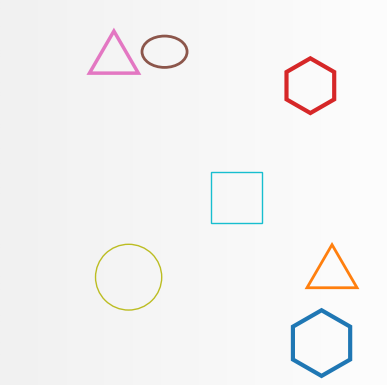[{"shape": "hexagon", "thickness": 3, "radius": 0.43, "center": [0.83, 0.109]}, {"shape": "triangle", "thickness": 2, "radius": 0.37, "center": [0.857, 0.29]}, {"shape": "hexagon", "thickness": 3, "radius": 0.36, "center": [0.801, 0.777]}, {"shape": "oval", "thickness": 2, "radius": 0.29, "center": [0.425, 0.866]}, {"shape": "triangle", "thickness": 2.5, "radius": 0.36, "center": [0.294, 0.846]}, {"shape": "circle", "thickness": 1, "radius": 0.43, "center": [0.332, 0.28]}, {"shape": "square", "thickness": 1, "radius": 0.33, "center": [0.611, 0.488]}]